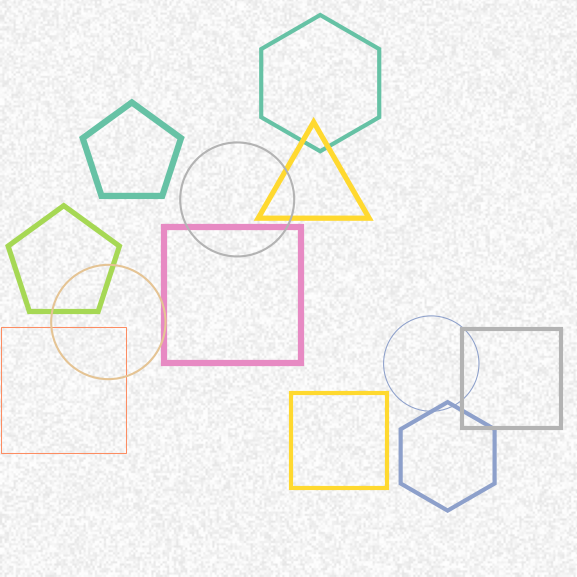[{"shape": "pentagon", "thickness": 3, "radius": 0.45, "center": [0.228, 0.732]}, {"shape": "hexagon", "thickness": 2, "radius": 0.59, "center": [0.554, 0.855]}, {"shape": "square", "thickness": 0.5, "radius": 0.54, "center": [0.11, 0.324]}, {"shape": "hexagon", "thickness": 2, "radius": 0.47, "center": [0.775, 0.209]}, {"shape": "circle", "thickness": 0.5, "radius": 0.41, "center": [0.747, 0.37]}, {"shape": "square", "thickness": 3, "radius": 0.59, "center": [0.403, 0.488]}, {"shape": "pentagon", "thickness": 2.5, "radius": 0.51, "center": [0.11, 0.542]}, {"shape": "square", "thickness": 2, "radius": 0.41, "center": [0.587, 0.237]}, {"shape": "triangle", "thickness": 2.5, "radius": 0.55, "center": [0.543, 0.677]}, {"shape": "circle", "thickness": 1, "radius": 0.49, "center": [0.188, 0.442]}, {"shape": "circle", "thickness": 1, "radius": 0.49, "center": [0.411, 0.654]}, {"shape": "square", "thickness": 2, "radius": 0.43, "center": [0.886, 0.344]}]